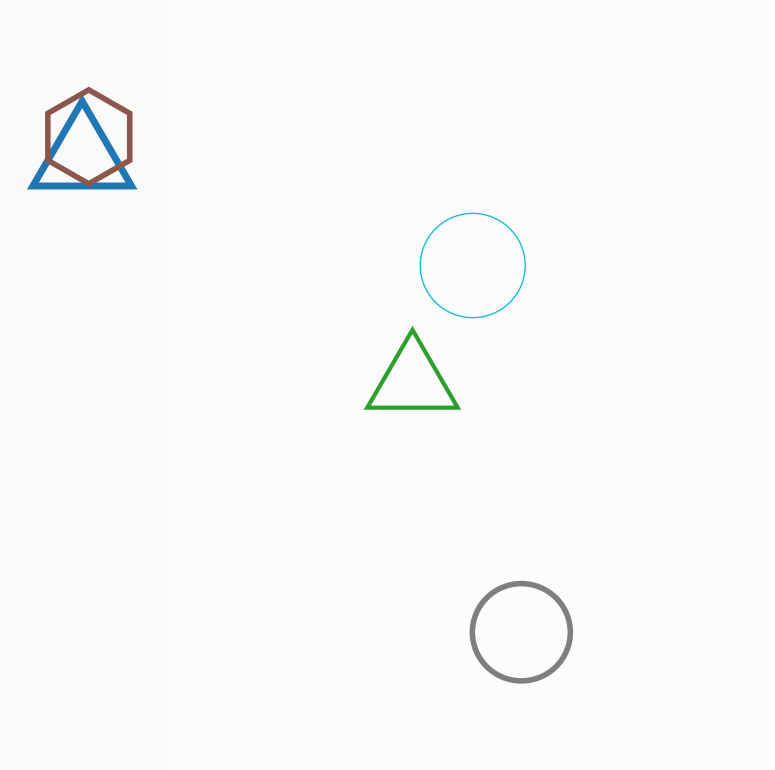[{"shape": "triangle", "thickness": 2.5, "radius": 0.37, "center": [0.106, 0.795]}, {"shape": "triangle", "thickness": 1.5, "radius": 0.34, "center": [0.532, 0.504]}, {"shape": "hexagon", "thickness": 2, "radius": 0.31, "center": [0.115, 0.822]}, {"shape": "circle", "thickness": 2, "radius": 0.32, "center": [0.673, 0.179]}, {"shape": "circle", "thickness": 0.5, "radius": 0.34, "center": [0.61, 0.655]}]